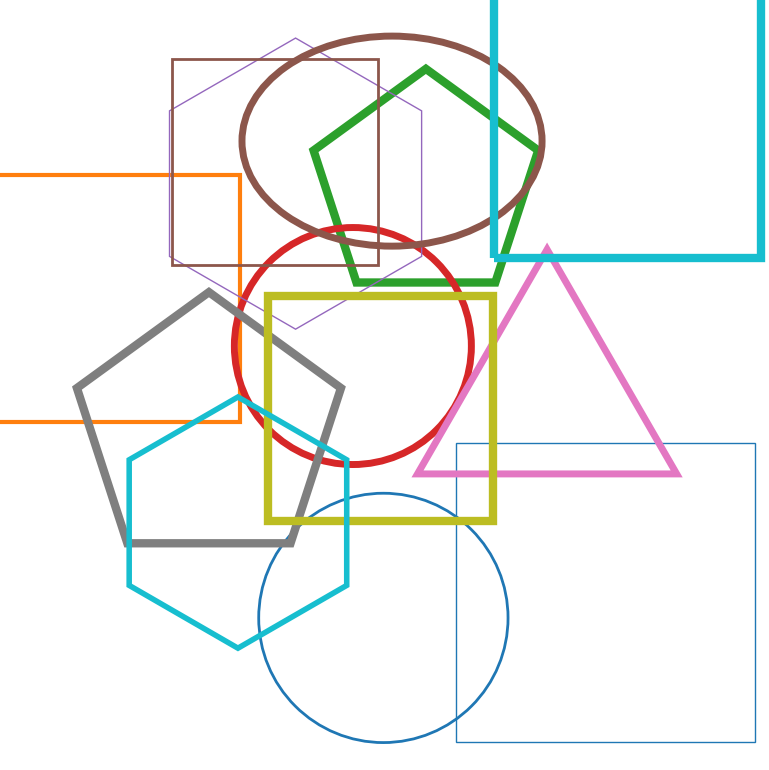[{"shape": "circle", "thickness": 1, "radius": 0.81, "center": [0.498, 0.198]}, {"shape": "square", "thickness": 0.5, "radius": 0.97, "center": [0.786, 0.23]}, {"shape": "square", "thickness": 1.5, "radius": 0.8, "center": [0.152, 0.612]}, {"shape": "pentagon", "thickness": 3, "radius": 0.77, "center": [0.553, 0.757]}, {"shape": "circle", "thickness": 2.5, "radius": 0.77, "center": [0.458, 0.551]}, {"shape": "hexagon", "thickness": 0.5, "radius": 0.95, "center": [0.384, 0.762]}, {"shape": "oval", "thickness": 2.5, "radius": 0.97, "center": [0.509, 0.817]}, {"shape": "square", "thickness": 1, "radius": 0.67, "center": [0.357, 0.789]}, {"shape": "triangle", "thickness": 2.5, "radius": 0.97, "center": [0.711, 0.482]}, {"shape": "pentagon", "thickness": 3, "radius": 0.9, "center": [0.271, 0.44]}, {"shape": "square", "thickness": 3, "radius": 0.73, "center": [0.494, 0.47]}, {"shape": "square", "thickness": 3, "radius": 0.87, "center": [0.815, 0.837]}, {"shape": "hexagon", "thickness": 2, "radius": 0.82, "center": [0.309, 0.321]}]